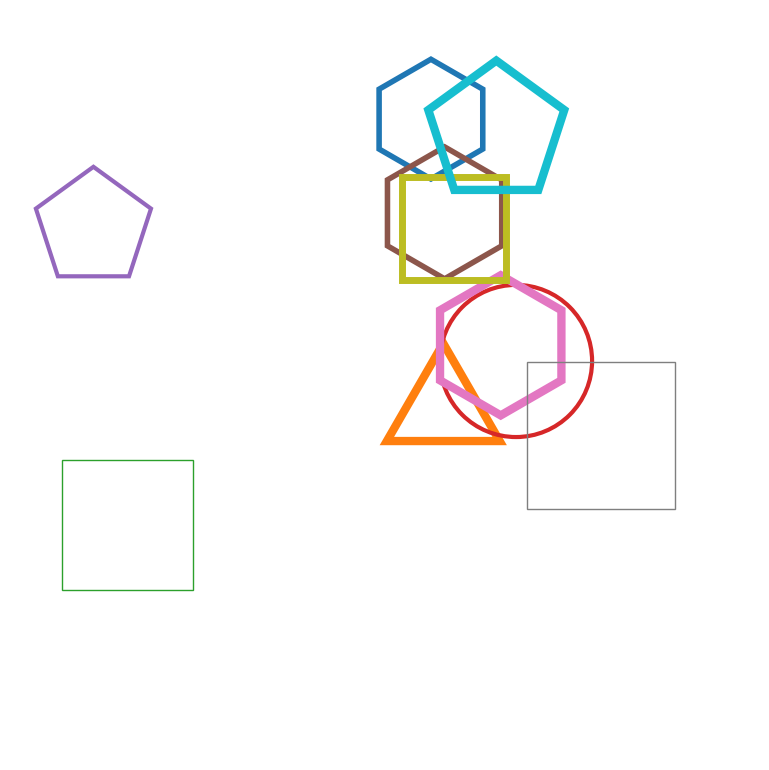[{"shape": "hexagon", "thickness": 2, "radius": 0.39, "center": [0.56, 0.845]}, {"shape": "triangle", "thickness": 3, "radius": 0.42, "center": [0.576, 0.47]}, {"shape": "square", "thickness": 0.5, "radius": 0.42, "center": [0.166, 0.318]}, {"shape": "circle", "thickness": 1.5, "radius": 0.49, "center": [0.67, 0.531]}, {"shape": "pentagon", "thickness": 1.5, "radius": 0.39, "center": [0.121, 0.705]}, {"shape": "hexagon", "thickness": 2, "radius": 0.43, "center": [0.577, 0.724]}, {"shape": "hexagon", "thickness": 3, "radius": 0.46, "center": [0.65, 0.552]}, {"shape": "square", "thickness": 0.5, "radius": 0.48, "center": [0.78, 0.434]}, {"shape": "square", "thickness": 2.5, "radius": 0.34, "center": [0.59, 0.703]}, {"shape": "pentagon", "thickness": 3, "radius": 0.46, "center": [0.645, 0.828]}]